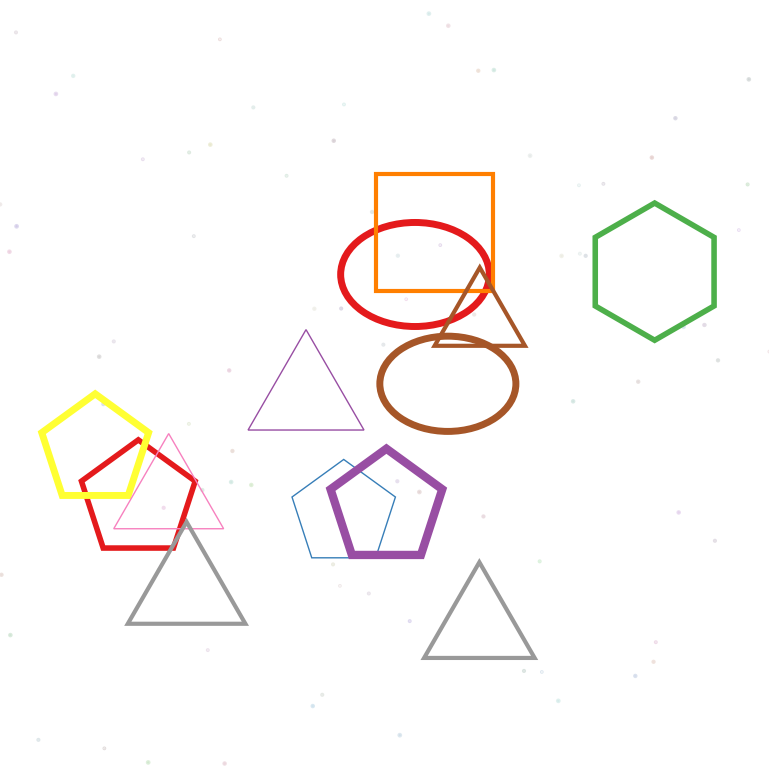[{"shape": "pentagon", "thickness": 2, "radius": 0.39, "center": [0.18, 0.351]}, {"shape": "oval", "thickness": 2.5, "radius": 0.48, "center": [0.539, 0.644]}, {"shape": "pentagon", "thickness": 0.5, "radius": 0.35, "center": [0.446, 0.333]}, {"shape": "hexagon", "thickness": 2, "radius": 0.45, "center": [0.85, 0.647]}, {"shape": "triangle", "thickness": 0.5, "radius": 0.43, "center": [0.397, 0.485]}, {"shape": "pentagon", "thickness": 3, "radius": 0.38, "center": [0.502, 0.341]}, {"shape": "square", "thickness": 1.5, "radius": 0.38, "center": [0.564, 0.698]}, {"shape": "pentagon", "thickness": 2.5, "radius": 0.36, "center": [0.124, 0.416]}, {"shape": "triangle", "thickness": 1.5, "radius": 0.34, "center": [0.623, 0.585]}, {"shape": "oval", "thickness": 2.5, "radius": 0.44, "center": [0.582, 0.502]}, {"shape": "triangle", "thickness": 0.5, "radius": 0.41, "center": [0.219, 0.355]}, {"shape": "triangle", "thickness": 1.5, "radius": 0.41, "center": [0.623, 0.187]}, {"shape": "triangle", "thickness": 1.5, "radius": 0.44, "center": [0.242, 0.234]}]